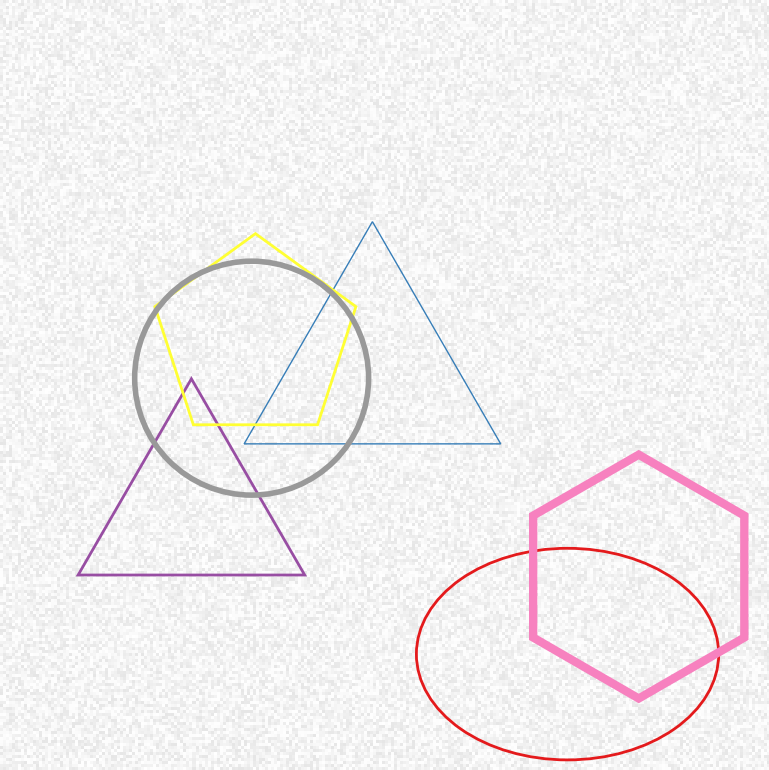[{"shape": "oval", "thickness": 1, "radius": 0.98, "center": [0.737, 0.151]}, {"shape": "triangle", "thickness": 0.5, "radius": 0.96, "center": [0.484, 0.52]}, {"shape": "triangle", "thickness": 1, "radius": 0.85, "center": [0.249, 0.338]}, {"shape": "pentagon", "thickness": 1, "radius": 0.69, "center": [0.332, 0.559]}, {"shape": "hexagon", "thickness": 3, "radius": 0.79, "center": [0.83, 0.251]}, {"shape": "circle", "thickness": 2, "radius": 0.76, "center": [0.327, 0.509]}]